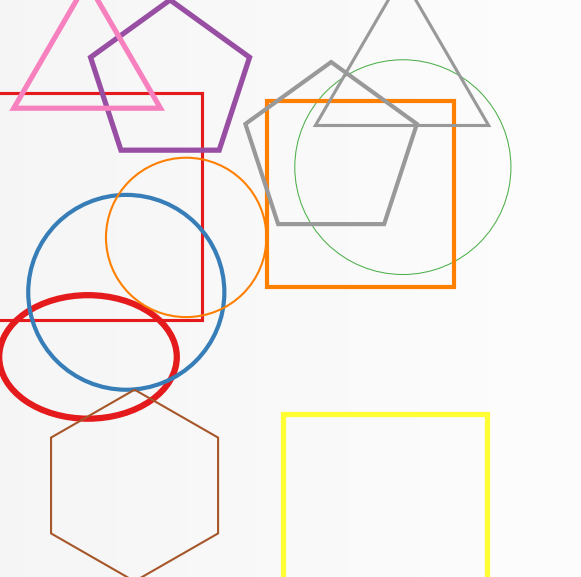[{"shape": "square", "thickness": 1.5, "radius": 0.98, "center": [0.151, 0.642]}, {"shape": "oval", "thickness": 3, "radius": 0.76, "center": [0.151, 0.381]}, {"shape": "circle", "thickness": 2, "radius": 0.84, "center": [0.217, 0.493]}, {"shape": "circle", "thickness": 0.5, "radius": 0.93, "center": [0.693, 0.71]}, {"shape": "pentagon", "thickness": 2.5, "radius": 0.72, "center": [0.293, 0.855]}, {"shape": "circle", "thickness": 1, "radius": 0.69, "center": [0.32, 0.588]}, {"shape": "square", "thickness": 2, "radius": 0.8, "center": [0.62, 0.663]}, {"shape": "square", "thickness": 2.5, "radius": 0.88, "center": [0.662, 0.108]}, {"shape": "hexagon", "thickness": 1, "radius": 0.83, "center": [0.232, 0.158]}, {"shape": "triangle", "thickness": 2.5, "radius": 0.73, "center": [0.15, 0.885]}, {"shape": "pentagon", "thickness": 2, "radius": 0.78, "center": [0.57, 0.737]}, {"shape": "triangle", "thickness": 1.5, "radius": 0.86, "center": [0.692, 0.868]}]